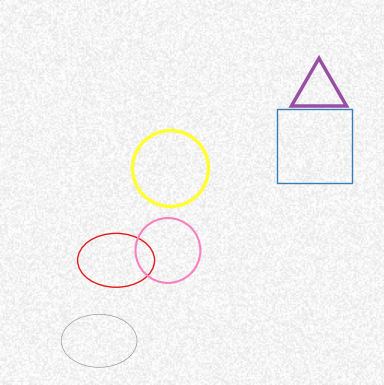[{"shape": "oval", "thickness": 1, "radius": 0.5, "center": [0.302, 0.324]}, {"shape": "square", "thickness": 1, "radius": 0.48, "center": [0.817, 0.62]}, {"shape": "triangle", "thickness": 2.5, "radius": 0.41, "center": [0.829, 0.766]}, {"shape": "circle", "thickness": 2.5, "radius": 0.49, "center": [0.443, 0.562]}, {"shape": "circle", "thickness": 1.5, "radius": 0.42, "center": [0.436, 0.349]}, {"shape": "oval", "thickness": 0.5, "radius": 0.49, "center": [0.257, 0.115]}]